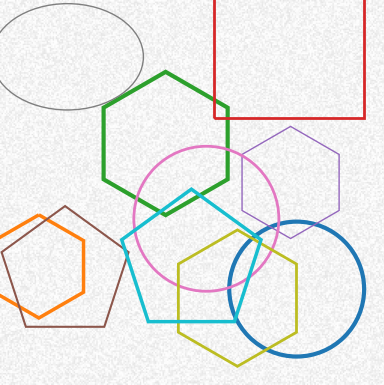[{"shape": "circle", "thickness": 3, "radius": 0.88, "center": [0.771, 0.249]}, {"shape": "hexagon", "thickness": 2.5, "radius": 0.67, "center": [0.101, 0.308]}, {"shape": "hexagon", "thickness": 3, "radius": 0.93, "center": [0.43, 0.627]}, {"shape": "square", "thickness": 2, "radius": 0.97, "center": [0.751, 0.887]}, {"shape": "hexagon", "thickness": 1, "radius": 0.73, "center": [0.755, 0.526]}, {"shape": "pentagon", "thickness": 1.5, "radius": 0.87, "center": [0.169, 0.291]}, {"shape": "circle", "thickness": 2, "radius": 0.94, "center": [0.536, 0.432]}, {"shape": "oval", "thickness": 1, "radius": 0.99, "center": [0.175, 0.852]}, {"shape": "hexagon", "thickness": 2, "radius": 0.89, "center": [0.617, 0.226]}, {"shape": "pentagon", "thickness": 2.5, "radius": 0.95, "center": [0.497, 0.318]}]